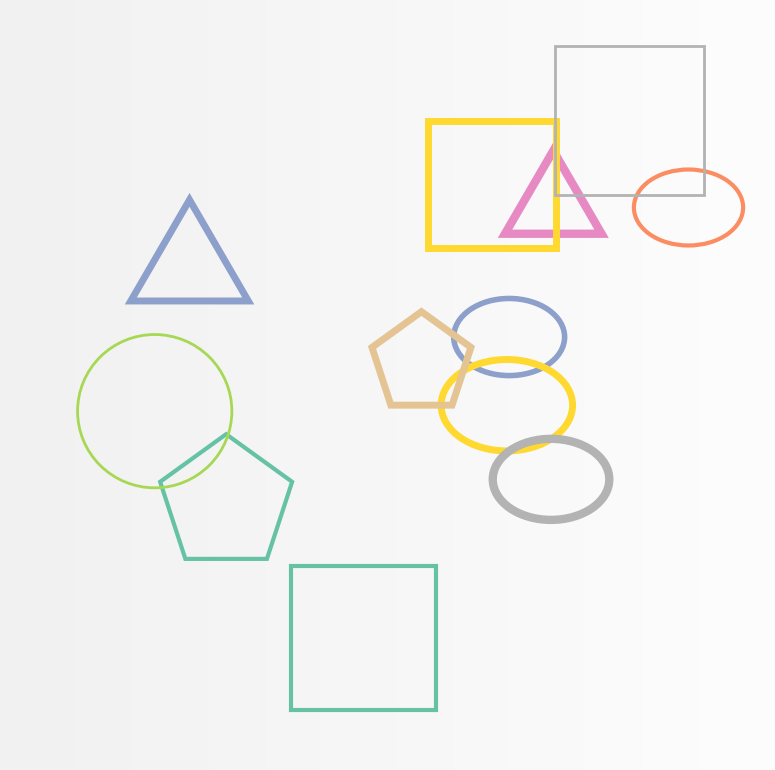[{"shape": "pentagon", "thickness": 1.5, "radius": 0.45, "center": [0.292, 0.347]}, {"shape": "square", "thickness": 1.5, "radius": 0.47, "center": [0.469, 0.171]}, {"shape": "oval", "thickness": 1.5, "radius": 0.35, "center": [0.888, 0.731]}, {"shape": "oval", "thickness": 2, "radius": 0.36, "center": [0.657, 0.562]}, {"shape": "triangle", "thickness": 2.5, "radius": 0.44, "center": [0.245, 0.653]}, {"shape": "triangle", "thickness": 3, "radius": 0.36, "center": [0.714, 0.732]}, {"shape": "circle", "thickness": 1, "radius": 0.5, "center": [0.2, 0.466]}, {"shape": "oval", "thickness": 2.5, "radius": 0.42, "center": [0.654, 0.474]}, {"shape": "square", "thickness": 2.5, "radius": 0.41, "center": [0.635, 0.761]}, {"shape": "pentagon", "thickness": 2.5, "radius": 0.34, "center": [0.544, 0.528]}, {"shape": "square", "thickness": 1, "radius": 0.48, "center": [0.812, 0.843]}, {"shape": "oval", "thickness": 3, "radius": 0.38, "center": [0.711, 0.377]}]